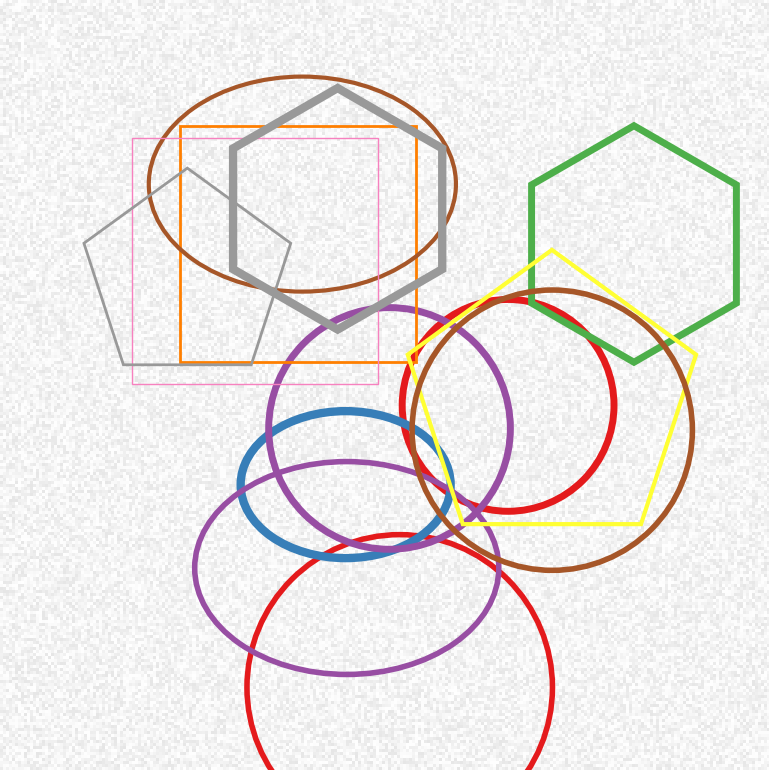[{"shape": "circle", "thickness": 2, "radius": 0.99, "center": [0.519, 0.107]}, {"shape": "circle", "thickness": 2.5, "radius": 0.69, "center": [0.66, 0.474]}, {"shape": "oval", "thickness": 3, "radius": 0.68, "center": [0.449, 0.371]}, {"shape": "hexagon", "thickness": 2.5, "radius": 0.77, "center": [0.823, 0.683]}, {"shape": "circle", "thickness": 2.5, "radius": 0.78, "center": [0.506, 0.444]}, {"shape": "oval", "thickness": 2, "radius": 0.99, "center": [0.45, 0.262]}, {"shape": "square", "thickness": 1, "radius": 0.77, "center": [0.387, 0.683]}, {"shape": "pentagon", "thickness": 1.5, "radius": 0.98, "center": [0.717, 0.479]}, {"shape": "circle", "thickness": 2, "radius": 0.91, "center": [0.717, 0.441]}, {"shape": "oval", "thickness": 1.5, "radius": 1.0, "center": [0.393, 0.761]}, {"shape": "square", "thickness": 0.5, "radius": 0.8, "center": [0.331, 0.661]}, {"shape": "pentagon", "thickness": 1, "radius": 0.71, "center": [0.243, 0.64]}, {"shape": "hexagon", "thickness": 3, "radius": 0.78, "center": [0.439, 0.729]}]